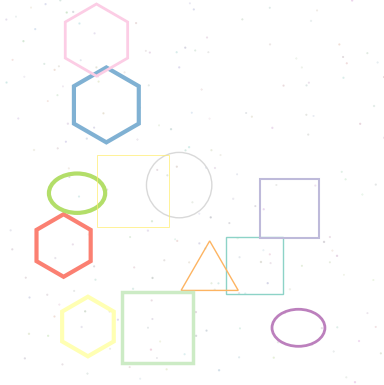[{"shape": "square", "thickness": 1, "radius": 0.37, "center": [0.661, 0.311]}, {"shape": "hexagon", "thickness": 3, "radius": 0.39, "center": [0.228, 0.152]}, {"shape": "square", "thickness": 1.5, "radius": 0.38, "center": [0.753, 0.458]}, {"shape": "hexagon", "thickness": 3, "radius": 0.41, "center": [0.165, 0.362]}, {"shape": "hexagon", "thickness": 3, "radius": 0.49, "center": [0.276, 0.728]}, {"shape": "triangle", "thickness": 1, "radius": 0.43, "center": [0.545, 0.289]}, {"shape": "oval", "thickness": 3, "radius": 0.37, "center": [0.2, 0.498]}, {"shape": "hexagon", "thickness": 2, "radius": 0.47, "center": [0.251, 0.896]}, {"shape": "circle", "thickness": 1, "radius": 0.42, "center": [0.465, 0.519]}, {"shape": "oval", "thickness": 2, "radius": 0.34, "center": [0.775, 0.149]}, {"shape": "square", "thickness": 2.5, "radius": 0.46, "center": [0.409, 0.15]}, {"shape": "square", "thickness": 0.5, "radius": 0.47, "center": [0.345, 0.505]}]